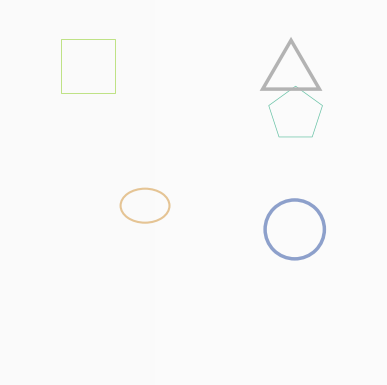[{"shape": "pentagon", "thickness": 0.5, "radius": 0.36, "center": [0.763, 0.703]}, {"shape": "circle", "thickness": 2.5, "radius": 0.38, "center": [0.761, 0.404]}, {"shape": "square", "thickness": 0.5, "radius": 0.35, "center": [0.227, 0.829]}, {"shape": "oval", "thickness": 1.5, "radius": 0.32, "center": [0.374, 0.466]}, {"shape": "triangle", "thickness": 2.5, "radius": 0.42, "center": [0.751, 0.811]}]